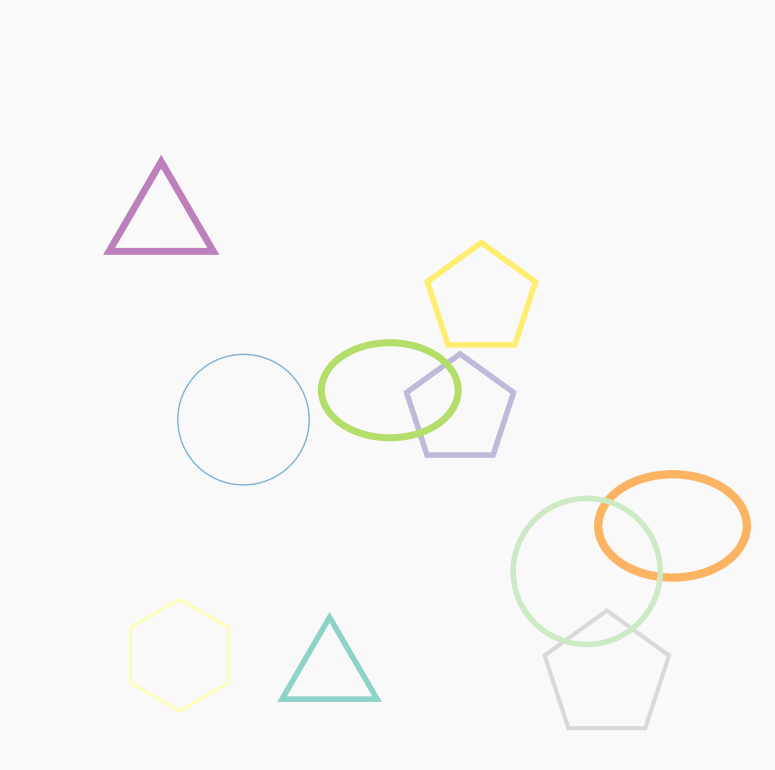[{"shape": "triangle", "thickness": 2, "radius": 0.35, "center": [0.425, 0.127]}, {"shape": "hexagon", "thickness": 1, "radius": 0.36, "center": [0.232, 0.149]}, {"shape": "pentagon", "thickness": 2, "radius": 0.36, "center": [0.594, 0.468]}, {"shape": "circle", "thickness": 0.5, "radius": 0.42, "center": [0.314, 0.455]}, {"shape": "oval", "thickness": 3, "radius": 0.48, "center": [0.868, 0.317]}, {"shape": "oval", "thickness": 2.5, "radius": 0.44, "center": [0.503, 0.493]}, {"shape": "pentagon", "thickness": 1.5, "radius": 0.42, "center": [0.783, 0.123]}, {"shape": "triangle", "thickness": 2.5, "radius": 0.39, "center": [0.208, 0.712]}, {"shape": "circle", "thickness": 2, "radius": 0.47, "center": [0.757, 0.258]}, {"shape": "pentagon", "thickness": 2, "radius": 0.37, "center": [0.621, 0.611]}]